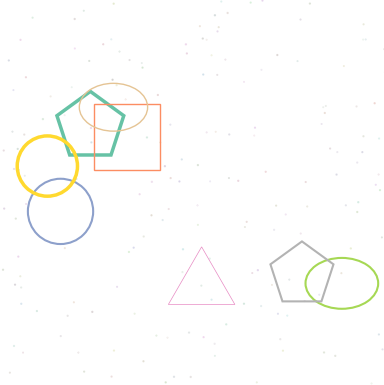[{"shape": "pentagon", "thickness": 2.5, "radius": 0.46, "center": [0.235, 0.671]}, {"shape": "square", "thickness": 1, "radius": 0.43, "center": [0.329, 0.644]}, {"shape": "circle", "thickness": 1.5, "radius": 0.42, "center": [0.157, 0.451]}, {"shape": "triangle", "thickness": 0.5, "radius": 0.5, "center": [0.524, 0.259]}, {"shape": "oval", "thickness": 1.5, "radius": 0.47, "center": [0.888, 0.264]}, {"shape": "circle", "thickness": 2.5, "radius": 0.39, "center": [0.123, 0.569]}, {"shape": "oval", "thickness": 1, "radius": 0.44, "center": [0.295, 0.721]}, {"shape": "pentagon", "thickness": 1.5, "radius": 0.43, "center": [0.784, 0.287]}]